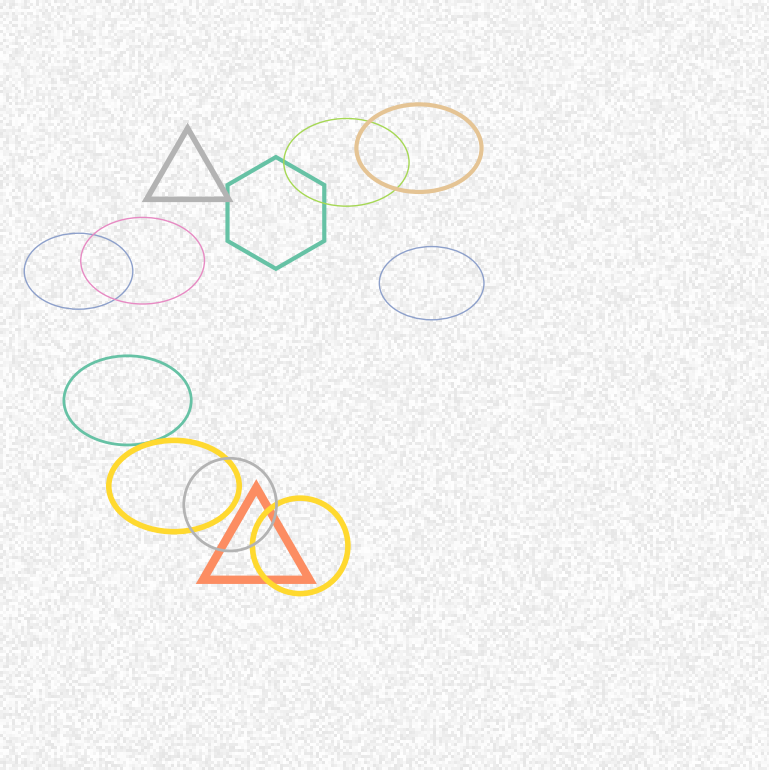[{"shape": "oval", "thickness": 1, "radius": 0.41, "center": [0.166, 0.48]}, {"shape": "hexagon", "thickness": 1.5, "radius": 0.36, "center": [0.358, 0.723]}, {"shape": "triangle", "thickness": 3, "radius": 0.4, "center": [0.333, 0.287]}, {"shape": "oval", "thickness": 0.5, "radius": 0.34, "center": [0.561, 0.632]}, {"shape": "oval", "thickness": 0.5, "radius": 0.35, "center": [0.102, 0.648]}, {"shape": "oval", "thickness": 0.5, "radius": 0.4, "center": [0.185, 0.661]}, {"shape": "oval", "thickness": 0.5, "radius": 0.41, "center": [0.45, 0.789]}, {"shape": "oval", "thickness": 2, "radius": 0.42, "center": [0.226, 0.369]}, {"shape": "circle", "thickness": 2, "radius": 0.31, "center": [0.39, 0.291]}, {"shape": "oval", "thickness": 1.5, "radius": 0.41, "center": [0.544, 0.808]}, {"shape": "circle", "thickness": 1, "radius": 0.3, "center": [0.299, 0.345]}, {"shape": "triangle", "thickness": 2, "radius": 0.31, "center": [0.244, 0.772]}]